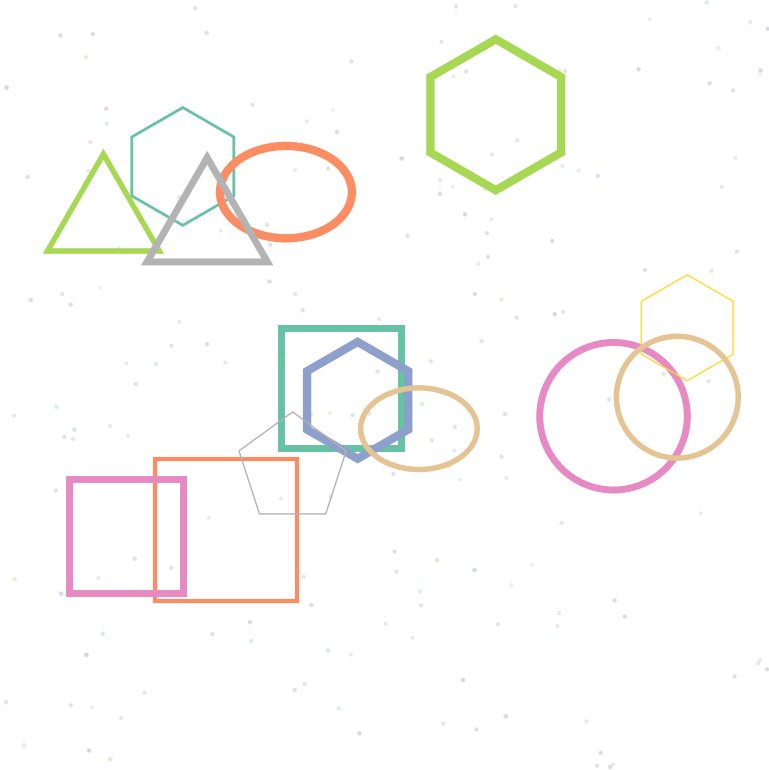[{"shape": "square", "thickness": 2.5, "radius": 0.39, "center": [0.442, 0.496]}, {"shape": "hexagon", "thickness": 1, "radius": 0.38, "center": [0.237, 0.784]}, {"shape": "square", "thickness": 1.5, "radius": 0.46, "center": [0.294, 0.312]}, {"shape": "oval", "thickness": 3, "radius": 0.43, "center": [0.371, 0.751]}, {"shape": "hexagon", "thickness": 3, "radius": 0.38, "center": [0.464, 0.48]}, {"shape": "square", "thickness": 2.5, "radius": 0.37, "center": [0.164, 0.304]}, {"shape": "circle", "thickness": 2.5, "radius": 0.48, "center": [0.797, 0.459]}, {"shape": "hexagon", "thickness": 3, "radius": 0.49, "center": [0.644, 0.851]}, {"shape": "triangle", "thickness": 2, "radius": 0.42, "center": [0.134, 0.716]}, {"shape": "hexagon", "thickness": 0.5, "radius": 0.34, "center": [0.893, 0.574]}, {"shape": "circle", "thickness": 2, "radius": 0.4, "center": [0.88, 0.484]}, {"shape": "oval", "thickness": 2, "radius": 0.38, "center": [0.544, 0.443]}, {"shape": "triangle", "thickness": 2.5, "radius": 0.45, "center": [0.269, 0.705]}, {"shape": "pentagon", "thickness": 0.5, "radius": 0.37, "center": [0.38, 0.392]}]